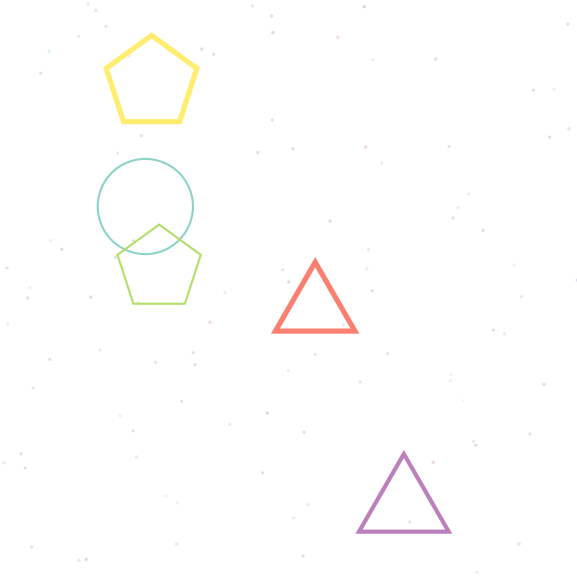[{"shape": "circle", "thickness": 1, "radius": 0.41, "center": [0.252, 0.642]}, {"shape": "triangle", "thickness": 2.5, "radius": 0.4, "center": [0.546, 0.466]}, {"shape": "pentagon", "thickness": 1, "radius": 0.38, "center": [0.276, 0.534]}, {"shape": "triangle", "thickness": 2, "radius": 0.45, "center": [0.699, 0.123]}, {"shape": "pentagon", "thickness": 2.5, "radius": 0.41, "center": [0.262, 0.855]}]